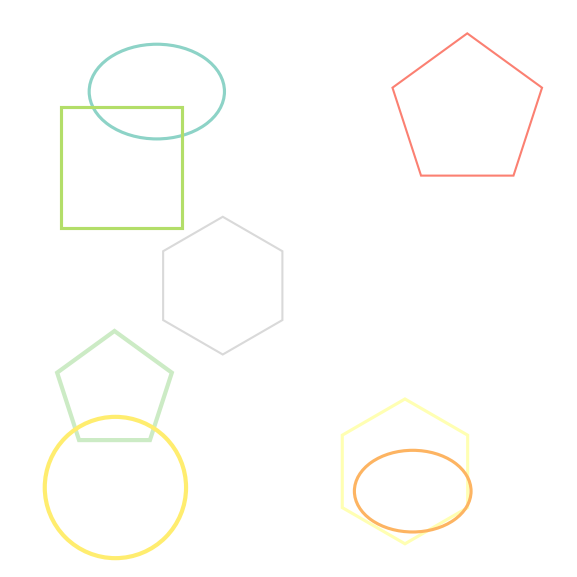[{"shape": "oval", "thickness": 1.5, "radius": 0.59, "center": [0.272, 0.841]}, {"shape": "hexagon", "thickness": 1.5, "radius": 0.63, "center": [0.701, 0.183]}, {"shape": "pentagon", "thickness": 1, "radius": 0.68, "center": [0.809, 0.805]}, {"shape": "oval", "thickness": 1.5, "radius": 0.51, "center": [0.715, 0.149]}, {"shape": "square", "thickness": 1.5, "radius": 0.53, "center": [0.211, 0.709]}, {"shape": "hexagon", "thickness": 1, "radius": 0.6, "center": [0.386, 0.505]}, {"shape": "pentagon", "thickness": 2, "radius": 0.52, "center": [0.198, 0.322]}, {"shape": "circle", "thickness": 2, "radius": 0.61, "center": [0.2, 0.155]}]